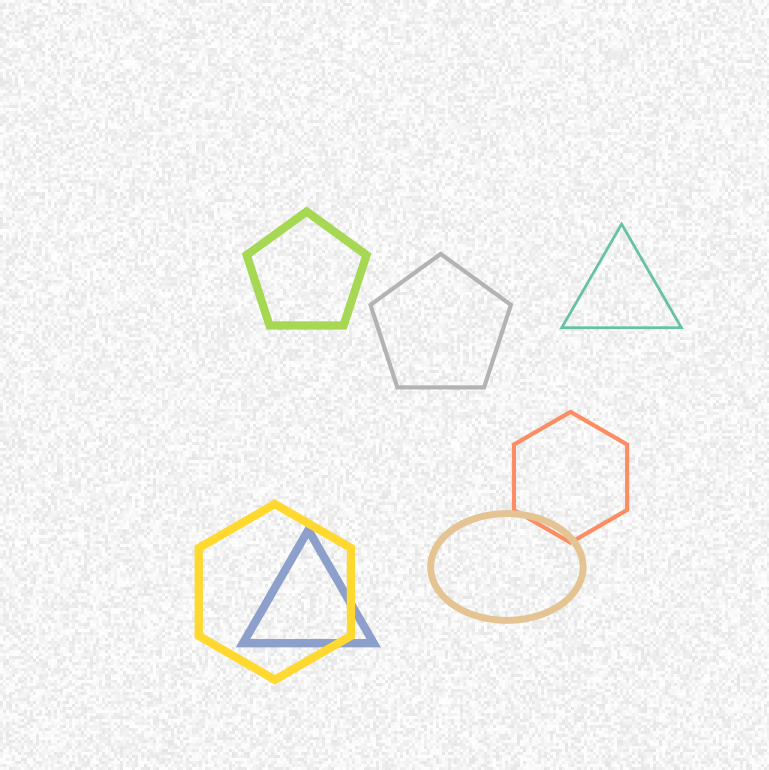[{"shape": "triangle", "thickness": 1, "radius": 0.45, "center": [0.807, 0.619]}, {"shape": "hexagon", "thickness": 1.5, "radius": 0.42, "center": [0.741, 0.38]}, {"shape": "triangle", "thickness": 3, "radius": 0.49, "center": [0.4, 0.214]}, {"shape": "pentagon", "thickness": 3, "radius": 0.41, "center": [0.398, 0.643]}, {"shape": "hexagon", "thickness": 3, "radius": 0.57, "center": [0.357, 0.231]}, {"shape": "oval", "thickness": 2.5, "radius": 0.5, "center": [0.658, 0.264]}, {"shape": "pentagon", "thickness": 1.5, "radius": 0.48, "center": [0.572, 0.574]}]